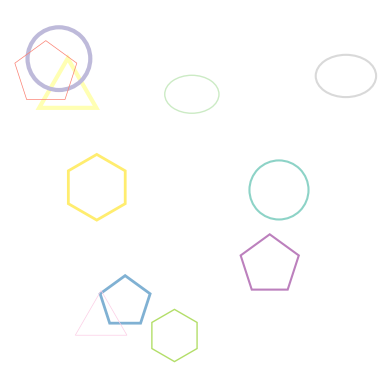[{"shape": "circle", "thickness": 1.5, "radius": 0.38, "center": [0.725, 0.507]}, {"shape": "triangle", "thickness": 3, "radius": 0.43, "center": [0.176, 0.763]}, {"shape": "circle", "thickness": 3, "radius": 0.41, "center": [0.153, 0.848]}, {"shape": "pentagon", "thickness": 0.5, "radius": 0.42, "center": [0.119, 0.81]}, {"shape": "pentagon", "thickness": 2, "radius": 0.34, "center": [0.325, 0.216]}, {"shape": "hexagon", "thickness": 1, "radius": 0.34, "center": [0.453, 0.129]}, {"shape": "triangle", "thickness": 0.5, "radius": 0.39, "center": [0.263, 0.168]}, {"shape": "oval", "thickness": 1.5, "radius": 0.39, "center": [0.898, 0.803]}, {"shape": "pentagon", "thickness": 1.5, "radius": 0.4, "center": [0.701, 0.312]}, {"shape": "oval", "thickness": 1, "radius": 0.35, "center": [0.498, 0.755]}, {"shape": "hexagon", "thickness": 2, "radius": 0.43, "center": [0.251, 0.514]}]